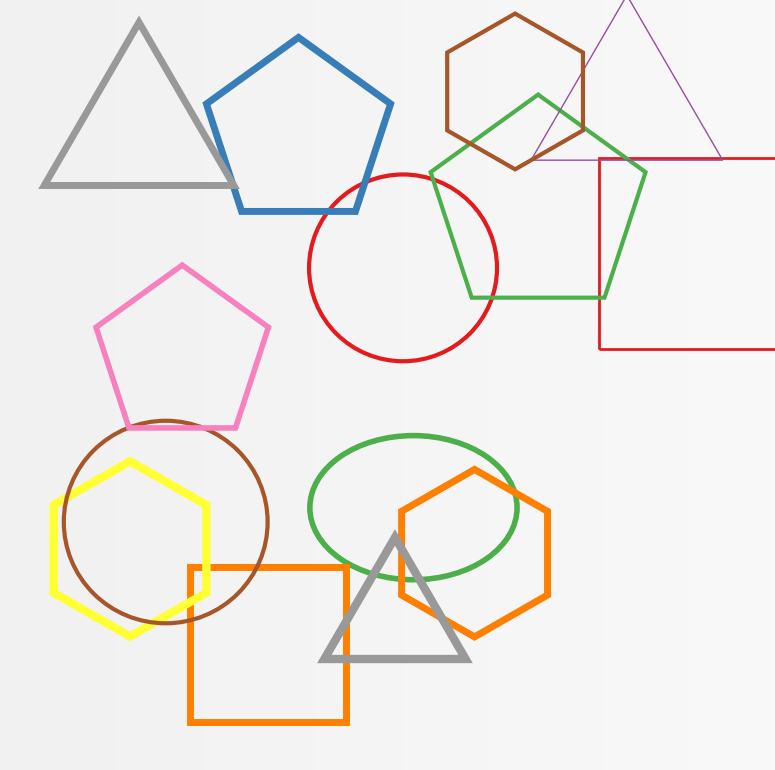[{"shape": "circle", "thickness": 1.5, "radius": 0.61, "center": [0.52, 0.652]}, {"shape": "square", "thickness": 1, "radius": 0.62, "center": [0.898, 0.671]}, {"shape": "pentagon", "thickness": 2.5, "radius": 0.62, "center": [0.385, 0.826]}, {"shape": "oval", "thickness": 2, "radius": 0.67, "center": [0.533, 0.341]}, {"shape": "pentagon", "thickness": 1.5, "radius": 0.73, "center": [0.694, 0.731]}, {"shape": "triangle", "thickness": 0.5, "radius": 0.71, "center": [0.809, 0.863]}, {"shape": "hexagon", "thickness": 2.5, "radius": 0.54, "center": [0.612, 0.282]}, {"shape": "square", "thickness": 2.5, "radius": 0.5, "center": [0.346, 0.163]}, {"shape": "hexagon", "thickness": 3, "radius": 0.57, "center": [0.168, 0.287]}, {"shape": "circle", "thickness": 1.5, "radius": 0.66, "center": [0.214, 0.322]}, {"shape": "hexagon", "thickness": 1.5, "radius": 0.51, "center": [0.665, 0.881]}, {"shape": "pentagon", "thickness": 2, "radius": 0.58, "center": [0.235, 0.539]}, {"shape": "triangle", "thickness": 3, "radius": 0.53, "center": [0.51, 0.197]}, {"shape": "triangle", "thickness": 2.5, "radius": 0.71, "center": [0.179, 0.83]}]